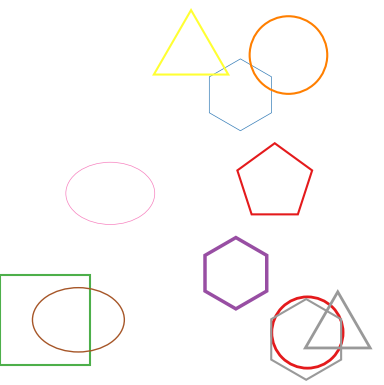[{"shape": "pentagon", "thickness": 1.5, "radius": 0.51, "center": [0.714, 0.526]}, {"shape": "circle", "thickness": 2, "radius": 0.46, "center": [0.799, 0.136]}, {"shape": "hexagon", "thickness": 0.5, "radius": 0.47, "center": [0.624, 0.754]}, {"shape": "square", "thickness": 1.5, "radius": 0.58, "center": [0.116, 0.169]}, {"shape": "hexagon", "thickness": 2.5, "radius": 0.46, "center": [0.613, 0.29]}, {"shape": "circle", "thickness": 1.5, "radius": 0.5, "center": [0.749, 0.857]}, {"shape": "triangle", "thickness": 1.5, "radius": 0.56, "center": [0.496, 0.862]}, {"shape": "oval", "thickness": 1, "radius": 0.6, "center": [0.204, 0.169]}, {"shape": "oval", "thickness": 0.5, "radius": 0.58, "center": [0.286, 0.498]}, {"shape": "triangle", "thickness": 2, "radius": 0.49, "center": [0.877, 0.145]}, {"shape": "hexagon", "thickness": 1.5, "radius": 0.52, "center": [0.795, 0.118]}]